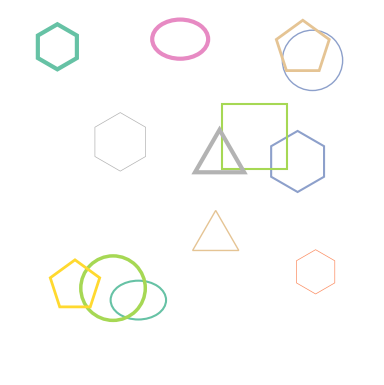[{"shape": "oval", "thickness": 1.5, "radius": 0.36, "center": [0.359, 0.221]}, {"shape": "hexagon", "thickness": 3, "radius": 0.29, "center": [0.149, 0.878]}, {"shape": "hexagon", "thickness": 0.5, "radius": 0.29, "center": [0.82, 0.294]}, {"shape": "circle", "thickness": 1, "radius": 0.39, "center": [0.812, 0.843]}, {"shape": "hexagon", "thickness": 1.5, "radius": 0.4, "center": [0.773, 0.581]}, {"shape": "oval", "thickness": 3, "radius": 0.36, "center": [0.468, 0.898]}, {"shape": "circle", "thickness": 2.5, "radius": 0.42, "center": [0.294, 0.252]}, {"shape": "square", "thickness": 1.5, "radius": 0.42, "center": [0.662, 0.645]}, {"shape": "pentagon", "thickness": 2, "radius": 0.34, "center": [0.195, 0.258]}, {"shape": "triangle", "thickness": 1, "radius": 0.35, "center": [0.56, 0.384]}, {"shape": "pentagon", "thickness": 2, "radius": 0.36, "center": [0.786, 0.875]}, {"shape": "hexagon", "thickness": 0.5, "radius": 0.38, "center": [0.312, 0.632]}, {"shape": "triangle", "thickness": 3, "radius": 0.37, "center": [0.57, 0.589]}]